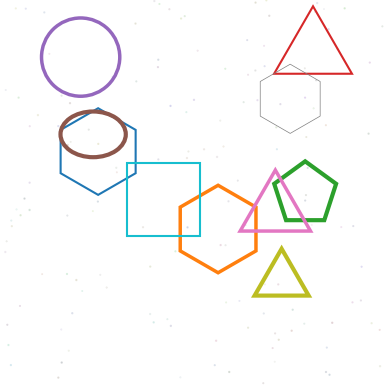[{"shape": "hexagon", "thickness": 1.5, "radius": 0.56, "center": [0.255, 0.606]}, {"shape": "hexagon", "thickness": 2.5, "radius": 0.57, "center": [0.566, 0.405]}, {"shape": "pentagon", "thickness": 3, "radius": 0.42, "center": [0.793, 0.496]}, {"shape": "triangle", "thickness": 1.5, "radius": 0.58, "center": [0.813, 0.867]}, {"shape": "circle", "thickness": 2.5, "radius": 0.51, "center": [0.209, 0.852]}, {"shape": "oval", "thickness": 3, "radius": 0.42, "center": [0.242, 0.651]}, {"shape": "triangle", "thickness": 2.5, "radius": 0.53, "center": [0.715, 0.453]}, {"shape": "hexagon", "thickness": 0.5, "radius": 0.45, "center": [0.754, 0.743]}, {"shape": "triangle", "thickness": 3, "radius": 0.41, "center": [0.732, 0.273]}, {"shape": "square", "thickness": 1.5, "radius": 0.47, "center": [0.424, 0.483]}]